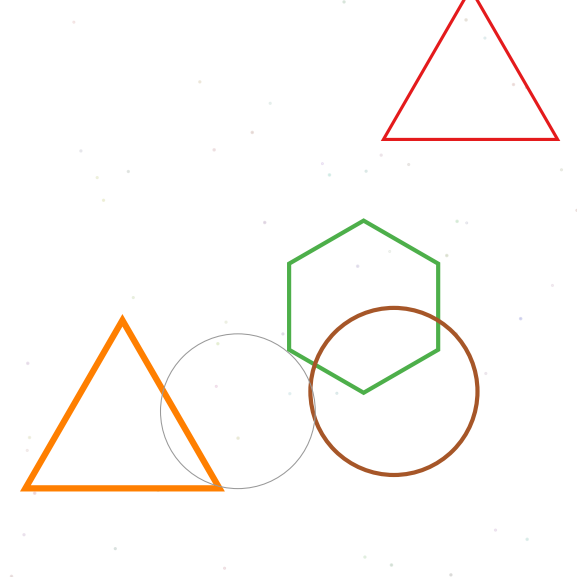[{"shape": "triangle", "thickness": 1.5, "radius": 0.87, "center": [0.815, 0.845]}, {"shape": "hexagon", "thickness": 2, "radius": 0.75, "center": [0.63, 0.468]}, {"shape": "triangle", "thickness": 3, "radius": 0.97, "center": [0.212, 0.251]}, {"shape": "circle", "thickness": 2, "radius": 0.72, "center": [0.682, 0.321]}, {"shape": "circle", "thickness": 0.5, "radius": 0.67, "center": [0.412, 0.287]}]